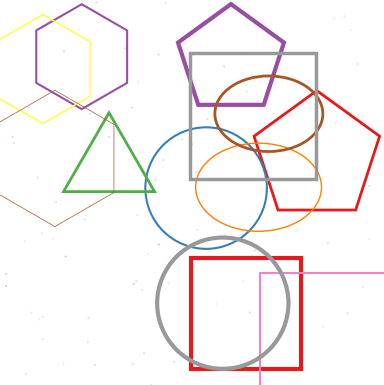[{"shape": "square", "thickness": 3, "radius": 0.72, "center": [0.639, 0.185]}, {"shape": "pentagon", "thickness": 2, "radius": 0.86, "center": [0.823, 0.593]}, {"shape": "circle", "thickness": 1.5, "radius": 0.79, "center": [0.535, 0.511]}, {"shape": "triangle", "thickness": 2, "radius": 0.68, "center": [0.283, 0.571]}, {"shape": "pentagon", "thickness": 3, "radius": 0.72, "center": [0.6, 0.845]}, {"shape": "hexagon", "thickness": 1.5, "radius": 0.68, "center": [0.212, 0.853]}, {"shape": "oval", "thickness": 1, "radius": 0.82, "center": [0.672, 0.514]}, {"shape": "hexagon", "thickness": 1, "radius": 0.71, "center": [0.111, 0.821]}, {"shape": "hexagon", "thickness": 0.5, "radius": 0.89, "center": [0.143, 0.589]}, {"shape": "oval", "thickness": 2, "radius": 0.7, "center": [0.698, 0.705]}, {"shape": "square", "thickness": 1.5, "radius": 0.94, "center": [0.863, 0.103]}, {"shape": "square", "thickness": 2.5, "radius": 0.82, "center": [0.656, 0.699]}, {"shape": "circle", "thickness": 3, "radius": 0.85, "center": [0.579, 0.212]}]